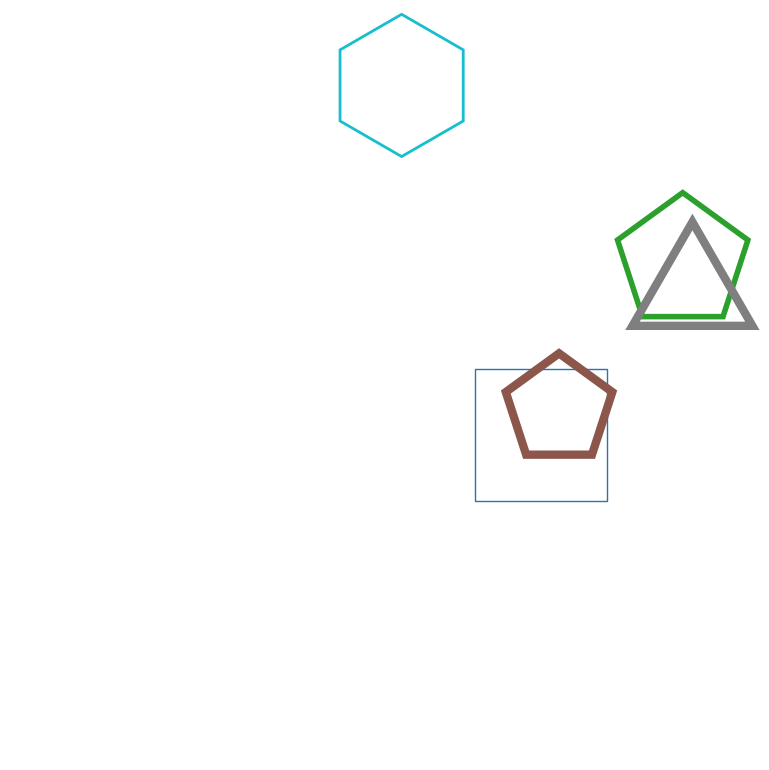[{"shape": "square", "thickness": 0.5, "radius": 0.43, "center": [0.703, 0.435]}, {"shape": "pentagon", "thickness": 2, "radius": 0.45, "center": [0.887, 0.661]}, {"shape": "pentagon", "thickness": 3, "radius": 0.36, "center": [0.726, 0.468]}, {"shape": "triangle", "thickness": 3, "radius": 0.45, "center": [0.899, 0.622]}, {"shape": "hexagon", "thickness": 1, "radius": 0.46, "center": [0.522, 0.889]}]